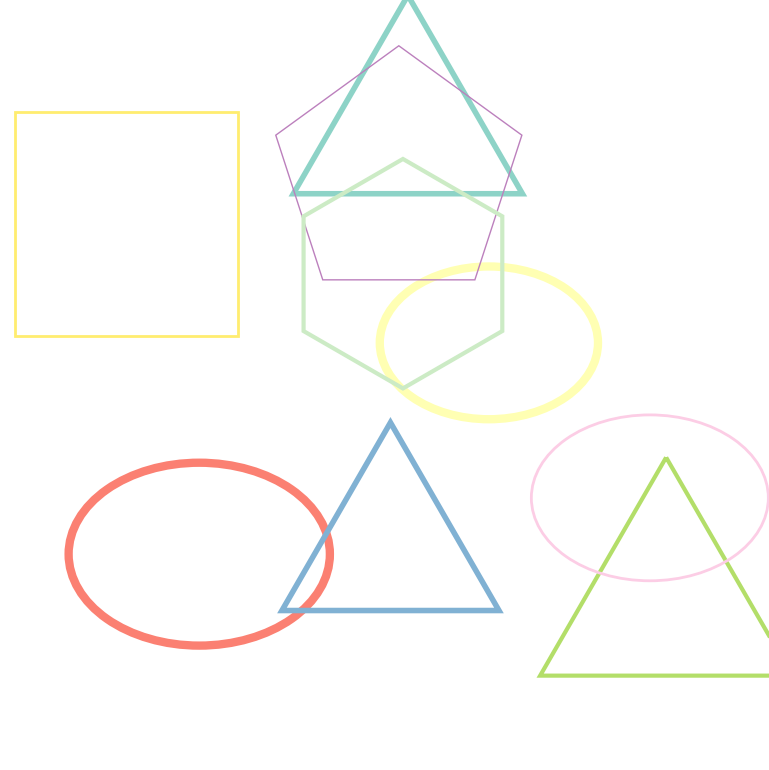[{"shape": "triangle", "thickness": 2, "radius": 0.86, "center": [0.53, 0.834]}, {"shape": "oval", "thickness": 3, "radius": 0.71, "center": [0.635, 0.555]}, {"shape": "oval", "thickness": 3, "radius": 0.85, "center": [0.259, 0.28]}, {"shape": "triangle", "thickness": 2, "radius": 0.81, "center": [0.507, 0.288]}, {"shape": "triangle", "thickness": 1.5, "radius": 0.94, "center": [0.865, 0.217]}, {"shape": "oval", "thickness": 1, "radius": 0.77, "center": [0.844, 0.353]}, {"shape": "pentagon", "thickness": 0.5, "radius": 0.84, "center": [0.518, 0.773]}, {"shape": "hexagon", "thickness": 1.5, "radius": 0.74, "center": [0.523, 0.645]}, {"shape": "square", "thickness": 1, "radius": 0.72, "center": [0.164, 0.709]}]